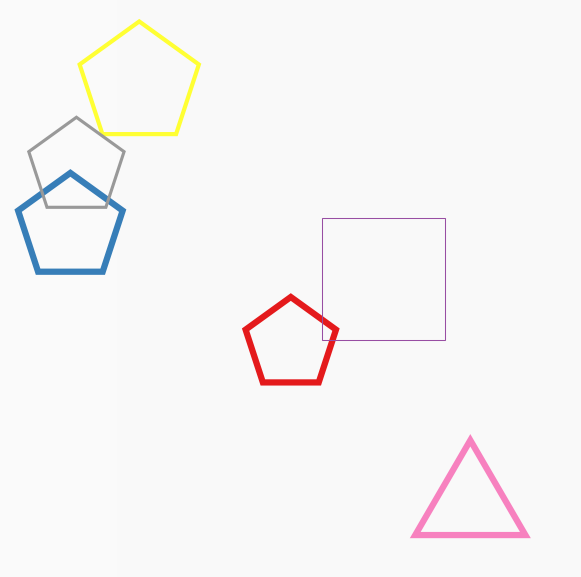[{"shape": "pentagon", "thickness": 3, "radius": 0.41, "center": [0.5, 0.403]}, {"shape": "pentagon", "thickness": 3, "radius": 0.47, "center": [0.121, 0.605]}, {"shape": "square", "thickness": 0.5, "radius": 0.53, "center": [0.66, 0.516]}, {"shape": "pentagon", "thickness": 2, "radius": 0.54, "center": [0.24, 0.854]}, {"shape": "triangle", "thickness": 3, "radius": 0.55, "center": [0.809, 0.127]}, {"shape": "pentagon", "thickness": 1.5, "radius": 0.43, "center": [0.131, 0.71]}]